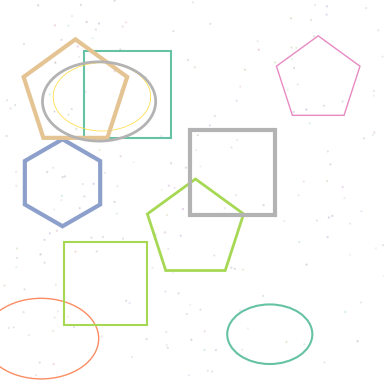[{"shape": "oval", "thickness": 1.5, "radius": 0.55, "center": [0.701, 0.132]}, {"shape": "square", "thickness": 1.5, "radius": 0.56, "center": [0.332, 0.754]}, {"shape": "oval", "thickness": 1, "radius": 0.75, "center": [0.107, 0.12]}, {"shape": "hexagon", "thickness": 3, "radius": 0.56, "center": [0.162, 0.525]}, {"shape": "pentagon", "thickness": 1, "radius": 0.57, "center": [0.827, 0.793]}, {"shape": "square", "thickness": 1.5, "radius": 0.54, "center": [0.274, 0.264]}, {"shape": "pentagon", "thickness": 2, "radius": 0.66, "center": [0.508, 0.404]}, {"shape": "oval", "thickness": 0.5, "radius": 0.63, "center": [0.265, 0.748]}, {"shape": "pentagon", "thickness": 3, "radius": 0.71, "center": [0.196, 0.756]}, {"shape": "oval", "thickness": 2, "radius": 0.74, "center": [0.257, 0.736]}, {"shape": "square", "thickness": 3, "radius": 0.55, "center": [0.603, 0.553]}]